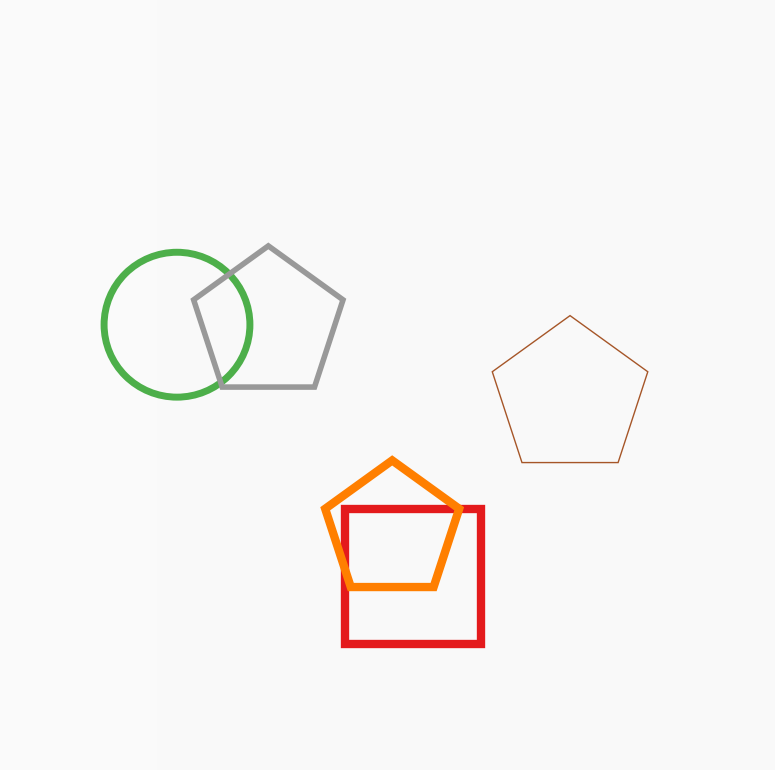[{"shape": "square", "thickness": 3, "radius": 0.44, "center": [0.533, 0.251]}, {"shape": "circle", "thickness": 2.5, "radius": 0.47, "center": [0.228, 0.578]}, {"shape": "pentagon", "thickness": 3, "radius": 0.45, "center": [0.506, 0.311]}, {"shape": "pentagon", "thickness": 0.5, "radius": 0.53, "center": [0.736, 0.485]}, {"shape": "pentagon", "thickness": 2, "radius": 0.51, "center": [0.346, 0.579]}]